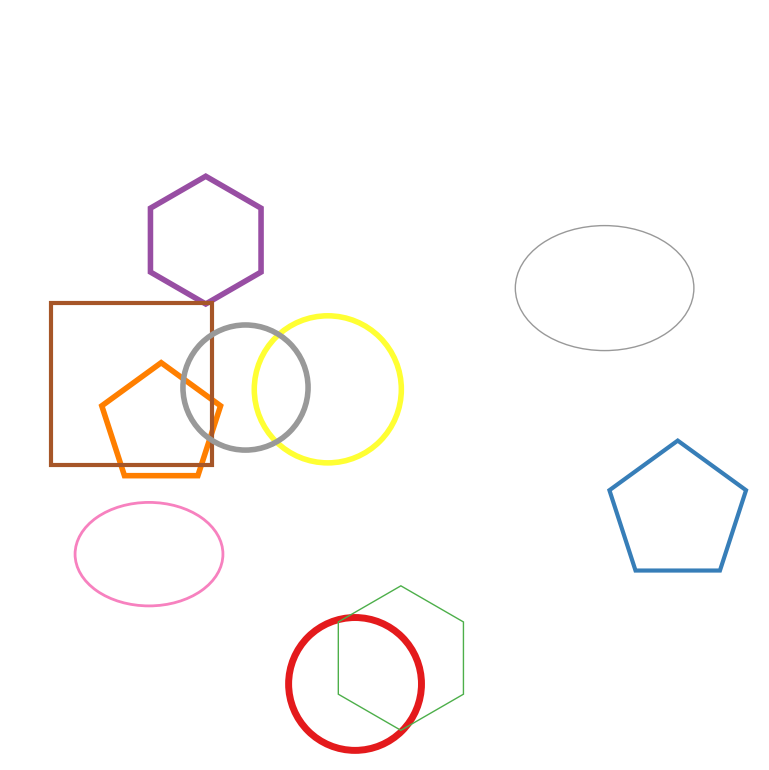[{"shape": "circle", "thickness": 2.5, "radius": 0.43, "center": [0.461, 0.112]}, {"shape": "pentagon", "thickness": 1.5, "radius": 0.47, "center": [0.88, 0.335]}, {"shape": "hexagon", "thickness": 0.5, "radius": 0.47, "center": [0.521, 0.145]}, {"shape": "hexagon", "thickness": 2, "radius": 0.41, "center": [0.267, 0.688]}, {"shape": "pentagon", "thickness": 2, "radius": 0.41, "center": [0.209, 0.448]}, {"shape": "circle", "thickness": 2, "radius": 0.48, "center": [0.426, 0.494]}, {"shape": "square", "thickness": 1.5, "radius": 0.52, "center": [0.171, 0.501]}, {"shape": "oval", "thickness": 1, "radius": 0.48, "center": [0.194, 0.28]}, {"shape": "circle", "thickness": 2, "radius": 0.41, "center": [0.319, 0.497]}, {"shape": "oval", "thickness": 0.5, "radius": 0.58, "center": [0.785, 0.626]}]